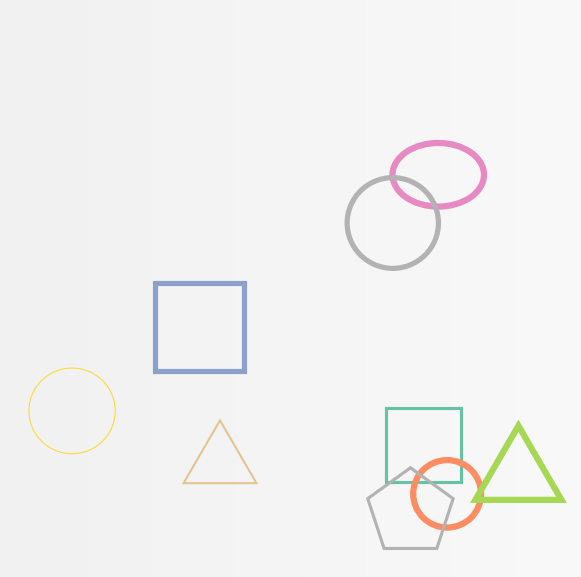[{"shape": "square", "thickness": 1.5, "radius": 0.32, "center": [0.729, 0.229]}, {"shape": "circle", "thickness": 3, "radius": 0.29, "center": [0.769, 0.144]}, {"shape": "square", "thickness": 2.5, "radius": 0.38, "center": [0.343, 0.433]}, {"shape": "oval", "thickness": 3, "radius": 0.39, "center": [0.754, 0.697]}, {"shape": "triangle", "thickness": 3, "radius": 0.43, "center": [0.892, 0.176]}, {"shape": "circle", "thickness": 0.5, "radius": 0.37, "center": [0.124, 0.288]}, {"shape": "triangle", "thickness": 1, "radius": 0.36, "center": [0.379, 0.199]}, {"shape": "pentagon", "thickness": 1.5, "radius": 0.39, "center": [0.706, 0.112]}, {"shape": "circle", "thickness": 2.5, "radius": 0.39, "center": [0.676, 0.613]}]